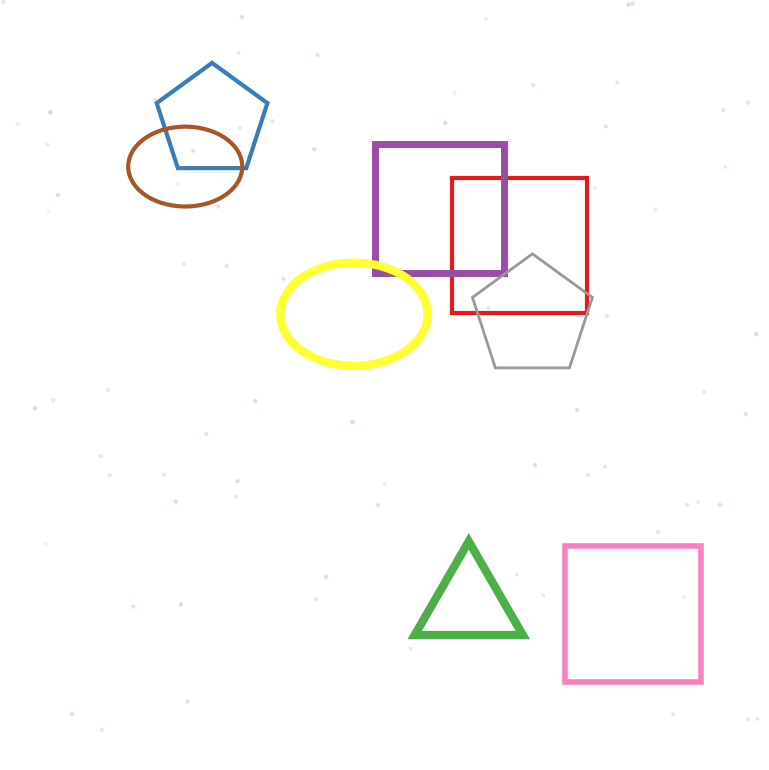[{"shape": "square", "thickness": 1.5, "radius": 0.44, "center": [0.675, 0.681]}, {"shape": "pentagon", "thickness": 1.5, "radius": 0.38, "center": [0.275, 0.843]}, {"shape": "triangle", "thickness": 3, "radius": 0.41, "center": [0.609, 0.216]}, {"shape": "square", "thickness": 2.5, "radius": 0.42, "center": [0.571, 0.729]}, {"shape": "oval", "thickness": 3, "radius": 0.48, "center": [0.46, 0.592]}, {"shape": "oval", "thickness": 1.5, "radius": 0.37, "center": [0.241, 0.784]}, {"shape": "square", "thickness": 2, "radius": 0.44, "center": [0.822, 0.203]}, {"shape": "pentagon", "thickness": 1, "radius": 0.41, "center": [0.691, 0.588]}]